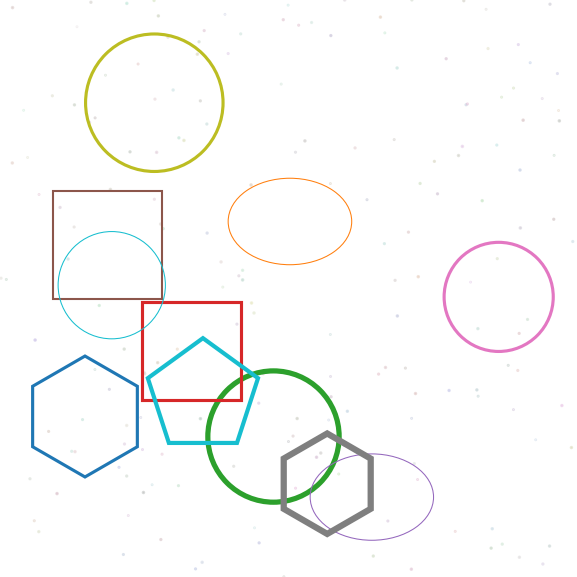[{"shape": "hexagon", "thickness": 1.5, "radius": 0.52, "center": [0.147, 0.278]}, {"shape": "oval", "thickness": 0.5, "radius": 0.53, "center": [0.502, 0.616]}, {"shape": "circle", "thickness": 2.5, "radius": 0.57, "center": [0.474, 0.243]}, {"shape": "square", "thickness": 1.5, "radius": 0.43, "center": [0.332, 0.392]}, {"shape": "oval", "thickness": 0.5, "radius": 0.53, "center": [0.644, 0.138]}, {"shape": "square", "thickness": 1, "radius": 0.47, "center": [0.186, 0.575]}, {"shape": "circle", "thickness": 1.5, "radius": 0.47, "center": [0.864, 0.485]}, {"shape": "hexagon", "thickness": 3, "radius": 0.43, "center": [0.567, 0.162]}, {"shape": "circle", "thickness": 1.5, "radius": 0.6, "center": [0.267, 0.821]}, {"shape": "pentagon", "thickness": 2, "radius": 0.5, "center": [0.351, 0.313]}, {"shape": "circle", "thickness": 0.5, "radius": 0.46, "center": [0.194, 0.505]}]